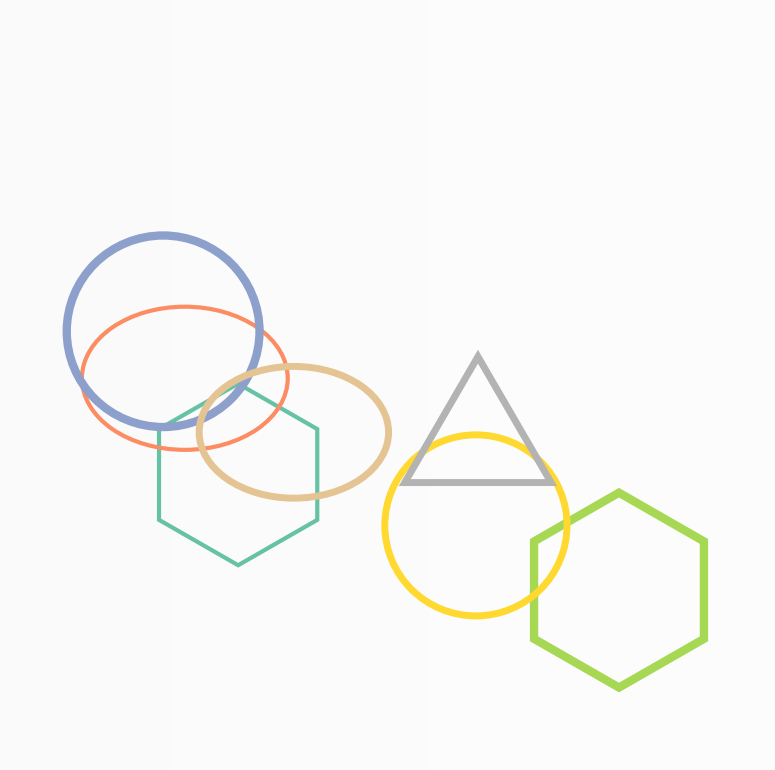[{"shape": "hexagon", "thickness": 1.5, "radius": 0.59, "center": [0.307, 0.384]}, {"shape": "oval", "thickness": 1.5, "radius": 0.66, "center": [0.238, 0.509]}, {"shape": "circle", "thickness": 3, "radius": 0.62, "center": [0.21, 0.57]}, {"shape": "hexagon", "thickness": 3, "radius": 0.63, "center": [0.799, 0.234]}, {"shape": "circle", "thickness": 2.5, "radius": 0.59, "center": [0.614, 0.318]}, {"shape": "oval", "thickness": 2.5, "radius": 0.61, "center": [0.379, 0.439]}, {"shape": "triangle", "thickness": 2.5, "radius": 0.55, "center": [0.617, 0.428]}]